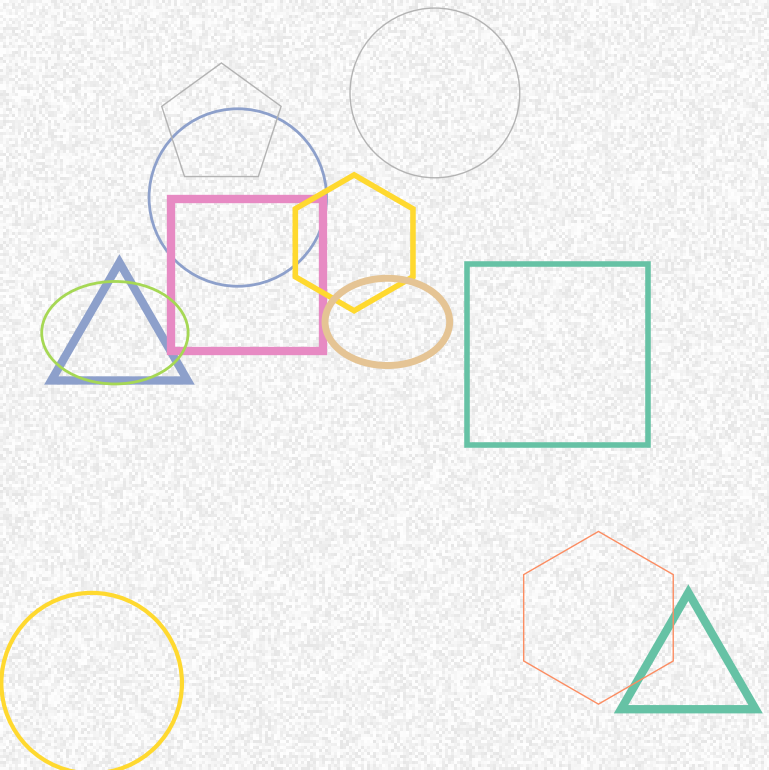[{"shape": "square", "thickness": 2, "radius": 0.59, "center": [0.724, 0.54]}, {"shape": "triangle", "thickness": 3, "radius": 0.5, "center": [0.894, 0.129]}, {"shape": "hexagon", "thickness": 0.5, "radius": 0.56, "center": [0.777, 0.198]}, {"shape": "circle", "thickness": 1, "radius": 0.58, "center": [0.309, 0.743]}, {"shape": "triangle", "thickness": 3, "radius": 0.51, "center": [0.155, 0.557]}, {"shape": "square", "thickness": 3, "radius": 0.49, "center": [0.32, 0.643]}, {"shape": "oval", "thickness": 1, "radius": 0.48, "center": [0.149, 0.568]}, {"shape": "circle", "thickness": 1.5, "radius": 0.59, "center": [0.119, 0.113]}, {"shape": "hexagon", "thickness": 2, "radius": 0.44, "center": [0.46, 0.685]}, {"shape": "oval", "thickness": 2.5, "radius": 0.4, "center": [0.503, 0.582]}, {"shape": "circle", "thickness": 0.5, "radius": 0.55, "center": [0.565, 0.879]}, {"shape": "pentagon", "thickness": 0.5, "radius": 0.41, "center": [0.288, 0.837]}]